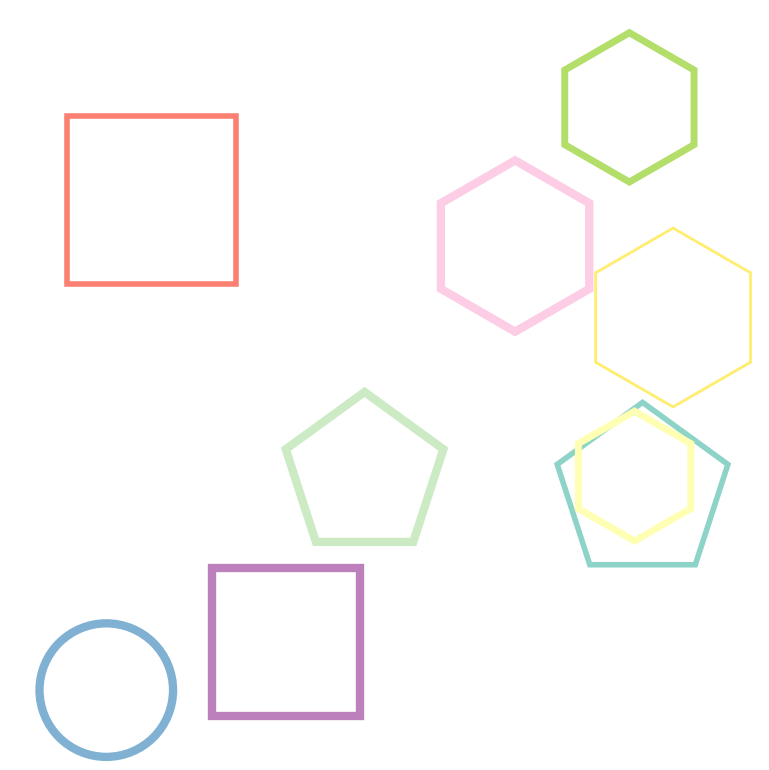[{"shape": "pentagon", "thickness": 2, "radius": 0.58, "center": [0.834, 0.361]}, {"shape": "hexagon", "thickness": 2.5, "radius": 0.42, "center": [0.824, 0.382]}, {"shape": "square", "thickness": 2, "radius": 0.55, "center": [0.197, 0.74]}, {"shape": "circle", "thickness": 3, "radius": 0.43, "center": [0.138, 0.104]}, {"shape": "hexagon", "thickness": 2.5, "radius": 0.48, "center": [0.817, 0.861]}, {"shape": "hexagon", "thickness": 3, "radius": 0.56, "center": [0.669, 0.68]}, {"shape": "square", "thickness": 3, "radius": 0.48, "center": [0.371, 0.167]}, {"shape": "pentagon", "thickness": 3, "radius": 0.54, "center": [0.473, 0.383]}, {"shape": "hexagon", "thickness": 1, "radius": 0.58, "center": [0.874, 0.588]}]